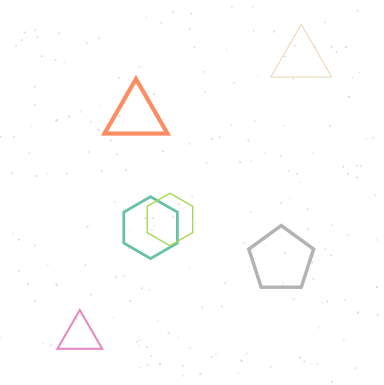[{"shape": "hexagon", "thickness": 2, "radius": 0.4, "center": [0.391, 0.409]}, {"shape": "triangle", "thickness": 3, "radius": 0.47, "center": [0.353, 0.7]}, {"shape": "triangle", "thickness": 1.5, "radius": 0.34, "center": [0.207, 0.128]}, {"shape": "hexagon", "thickness": 1, "radius": 0.34, "center": [0.441, 0.43]}, {"shape": "triangle", "thickness": 0.5, "radius": 0.46, "center": [0.783, 0.846]}, {"shape": "pentagon", "thickness": 2.5, "radius": 0.44, "center": [0.73, 0.326]}]